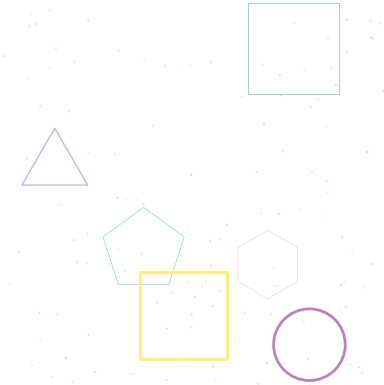[{"shape": "pentagon", "thickness": 0.5, "radius": 0.56, "center": [0.373, 0.35]}, {"shape": "triangle", "thickness": 1, "radius": 0.49, "center": [0.142, 0.568]}, {"shape": "square", "thickness": 0.5, "radius": 0.59, "center": [0.762, 0.874]}, {"shape": "hexagon", "thickness": 0.5, "radius": 0.44, "center": [0.695, 0.313]}, {"shape": "circle", "thickness": 2, "radius": 0.47, "center": [0.804, 0.105]}, {"shape": "square", "thickness": 2, "radius": 0.56, "center": [0.476, 0.18]}]